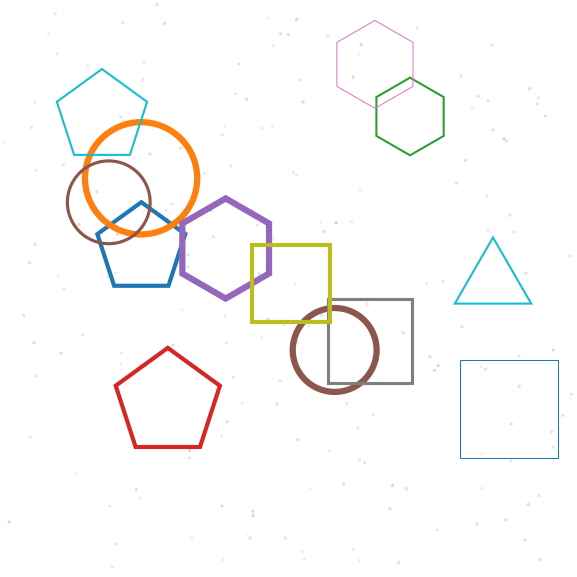[{"shape": "square", "thickness": 0.5, "radius": 0.42, "center": [0.882, 0.292]}, {"shape": "pentagon", "thickness": 2, "radius": 0.4, "center": [0.245, 0.569]}, {"shape": "circle", "thickness": 3, "radius": 0.49, "center": [0.244, 0.69]}, {"shape": "hexagon", "thickness": 1, "radius": 0.34, "center": [0.71, 0.797]}, {"shape": "pentagon", "thickness": 2, "radius": 0.47, "center": [0.291, 0.302]}, {"shape": "hexagon", "thickness": 3, "radius": 0.43, "center": [0.391, 0.569]}, {"shape": "circle", "thickness": 1.5, "radius": 0.36, "center": [0.188, 0.649]}, {"shape": "circle", "thickness": 3, "radius": 0.36, "center": [0.58, 0.393]}, {"shape": "hexagon", "thickness": 0.5, "radius": 0.38, "center": [0.649, 0.888]}, {"shape": "square", "thickness": 1.5, "radius": 0.36, "center": [0.64, 0.409]}, {"shape": "square", "thickness": 2, "radius": 0.34, "center": [0.504, 0.509]}, {"shape": "triangle", "thickness": 1, "radius": 0.38, "center": [0.854, 0.512]}, {"shape": "pentagon", "thickness": 1, "radius": 0.41, "center": [0.177, 0.797]}]